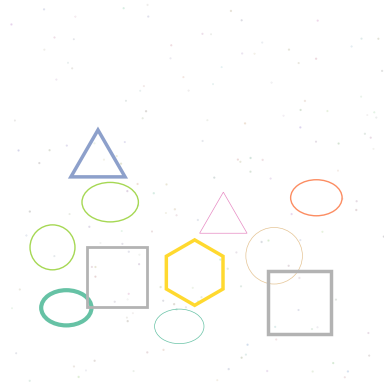[{"shape": "oval", "thickness": 0.5, "radius": 0.32, "center": [0.466, 0.152]}, {"shape": "oval", "thickness": 3, "radius": 0.33, "center": [0.172, 0.201]}, {"shape": "oval", "thickness": 1, "radius": 0.33, "center": [0.822, 0.486]}, {"shape": "triangle", "thickness": 2.5, "radius": 0.41, "center": [0.254, 0.581]}, {"shape": "triangle", "thickness": 0.5, "radius": 0.36, "center": [0.58, 0.43]}, {"shape": "oval", "thickness": 1, "radius": 0.37, "center": [0.286, 0.475]}, {"shape": "circle", "thickness": 1, "radius": 0.29, "center": [0.136, 0.358]}, {"shape": "hexagon", "thickness": 2.5, "radius": 0.42, "center": [0.506, 0.292]}, {"shape": "circle", "thickness": 0.5, "radius": 0.37, "center": [0.712, 0.336]}, {"shape": "square", "thickness": 2.5, "radius": 0.41, "center": [0.778, 0.215]}, {"shape": "square", "thickness": 2, "radius": 0.39, "center": [0.304, 0.281]}]